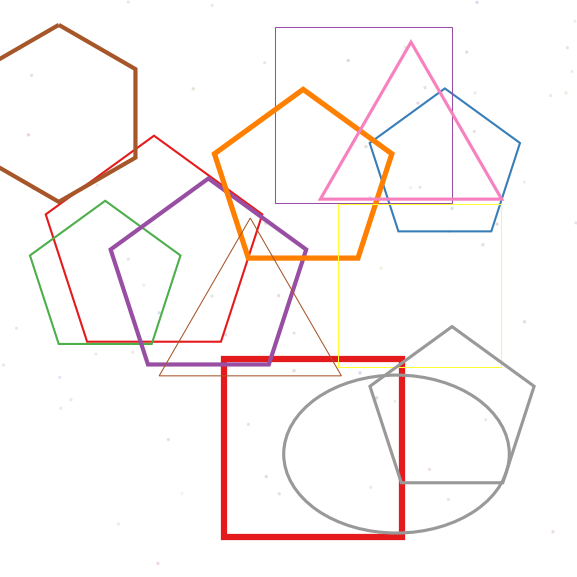[{"shape": "square", "thickness": 3, "radius": 0.77, "center": [0.542, 0.223]}, {"shape": "pentagon", "thickness": 1, "radius": 0.99, "center": [0.267, 0.567]}, {"shape": "pentagon", "thickness": 1, "radius": 0.68, "center": [0.77, 0.709]}, {"shape": "pentagon", "thickness": 1, "radius": 0.69, "center": [0.182, 0.514]}, {"shape": "square", "thickness": 0.5, "radius": 0.76, "center": [0.63, 0.8]}, {"shape": "pentagon", "thickness": 2, "radius": 0.89, "center": [0.361, 0.512]}, {"shape": "pentagon", "thickness": 2.5, "radius": 0.81, "center": [0.525, 0.683]}, {"shape": "square", "thickness": 0.5, "radius": 0.71, "center": [0.727, 0.505]}, {"shape": "hexagon", "thickness": 2, "radius": 0.77, "center": [0.102, 0.803]}, {"shape": "triangle", "thickness": 0.5, "radius": 0.91, "center": [0.433, 0.439]}, {"shape": "triangle", "thickness": 1.5, "radius": 0.91, "center": [0.712, 0.745]}, {"shape": "pentagon", "thickness": 1.5, "radius": 0.75, "center": [0.783, 0.284]}, {"shape": "oval", "thickness": 1.5, "radius": 0.98, "center": [0.687, 0.213]}]